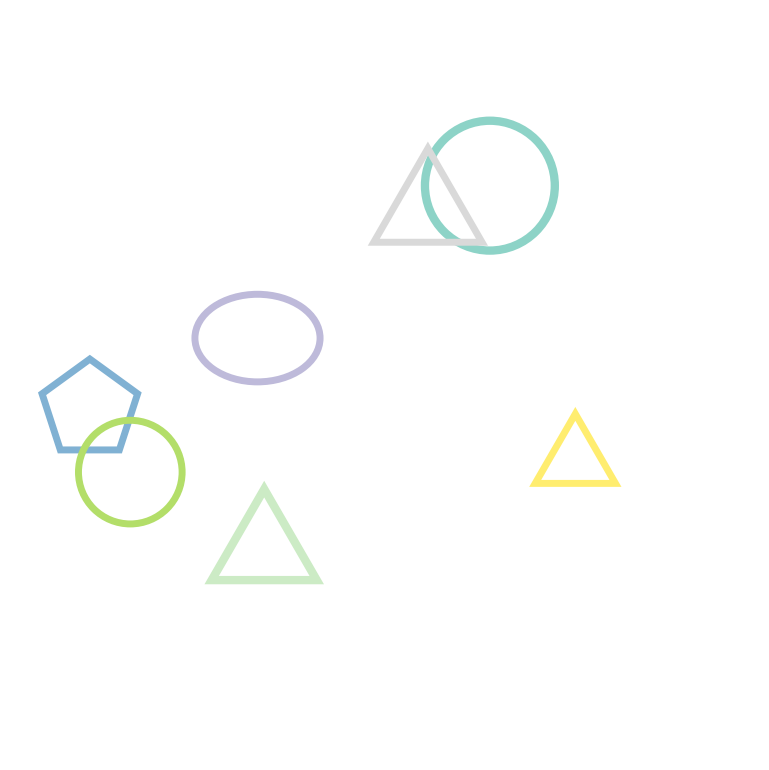[{"shape": "circle", "thickness": 3, "radius": 0.42, "center": [0.636, 0.759]}, {"shape": "oval", "thickness": 2.5, "radius": 0.41, "center": [0.334, 0.561]}, {"shape": "pentagon", "thickness": 2.5, "radius": 0.33, "center": [0.117, 0.468]}, {"shape": "circle", "thickness": 2.5, "radius": 0.34, "center": [0.169, 0.387]}, {"shape": "triangle", "thickness": 2.5, "radius": 0.41, "center": [0.556, 0.726]}, {"shape": "triangle", "thickness": 3, "radius": 0.39, "center": [0.343, 0.286]}, {"shape": "triangle", "thickness": 2.5, "radius": 0.3, "center": [0.747, 0.402]}]